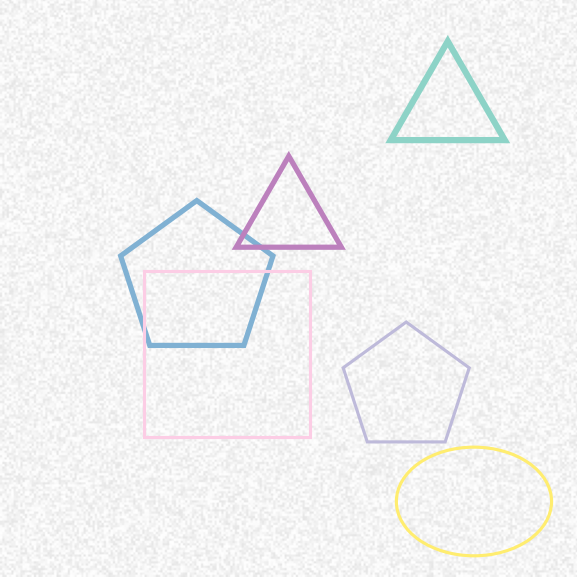[{"shape": "triangle", "thickness": 3, "radius": 0.57, "center": [0.775, 0.814]}, {"shape": "pentagon", "thickness": 1.5, "radius": 0.57, "center": [0.703, 0.327]}, {"shape": "pentagon", "thickness": 2.5, "radius": 0.69, "center": [0.341, 0.513]}, {"shape": "square", "thickness": 1.5, "radius": 0.72, "center": [0.393, 0.386]}, {"shape": "triangle", "thickness": 2.5, "radius": 0.53, "center": [0.5, 0.624]}, {"shape": "oval", "thickness": 1.5, "radius": 0.67, "center": [0.821, 0.131]}]